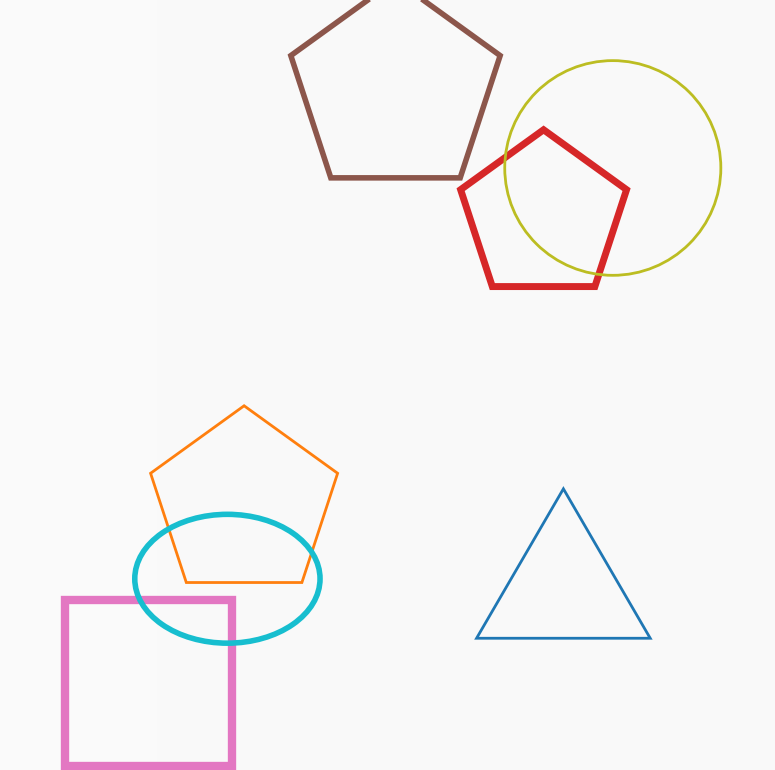[{"shape": "triangle", "thickness": 1, "radius": 0.65, "center": [0.727, 0.236]}, {"shape": "pentagon", "thickness": 1, "radius": 0.63, "center": [0.315, 0.346]}, {"shape": "pentagon", "thickness": 2.5, "radius": 0.56, "center": [0.701, 0.719]}, {"shape": "pentagon", "thickness": 2, "radius": 0.71, "center": [0.51, 0.884]}, {"shape": "square", "thickness": 3, "radius": 0.54, "center": [0.192, 0.113]}, {"shape": "circle", "thickness": 1, "radius": 0.7, "center": [0.791, 0.782]}, {"shape": "oval", "thickness": 2, "radius": 0.6, "center": [0.293, 0.248]}]